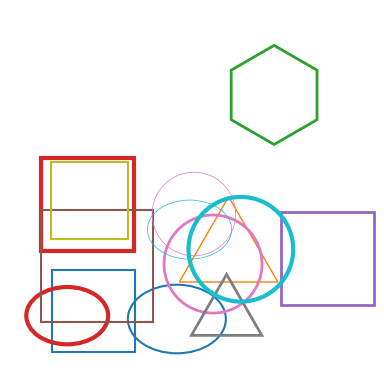[{"shape": "square", "thickness": 1.5, "radius": 0.54, "center": [0.243, 0.192]}, {"shape": "oval", "thickness": 1.5, "radius": 0.64, "center": [0.459, 0.171]}, {"shape": "triangle", "thickness": 1, "radius": 0.74, "center": [0.594, 0.341]}, {"shape": "hexagon", "thickness": 2, "radius": 0.64, "center": [0.712, 0.753]}, {"shape": "square", "thickness": 3, "radius": 0.6, "center": [0.227, 0.468]}, {"shape": "oval", "thickness": 3, "radius": 0.53, "center": [0.175, 0.18]}, {"shape": "square", "thickness": 2, "radius": 0.6, "center": [0.851, 0.327]}, {"shape": "square", "thickness": 1.5, "radius": 0.73, "center": [0.252, 0.309]}, {"shape": "circle", "thickness": 0.5, "radius": 0.54, "center": [0.504, 0.444]}, {"shape": "circle", "thickness": 2, "radius": 0.64, "center": [0.553, 0.314]}, {"shape": "triangle", "thickness": 2, "radius": 0.53, "center": [0.589, 0.182]}, {"shape": "square", "thickness": 1.5, "radius": 0.5, "center": [0.233, 0.479]}, {"shape": "circle", "thickness": 3, "radius": 0.68, "center": [0.626, 0.352]}, {"shape": "oval", "thickness": 0.5, "radius": 0.55, "center": [0.492, 0.404]}]